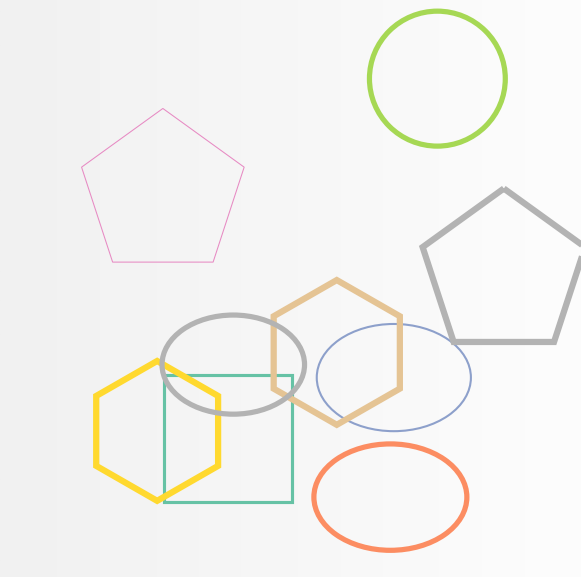[{"shape": "square", "thickness": 1.5, "radius": 0.55, "center": [0.393, 0.239]}, {"shape": "oval", "thickness": 2.5, "radius": 0.66, "center": [0.672, 0.138]}, {"shape": "oval", "thickness": 1, "radius": 0.66, "center": [0.678, 0.345]}, {"shape": "pentagon", "thickness": 0.5, "radius": 0.74, "center": [0.28, 0.664]}, {"shape": "circle", "thickness": 2.5, "radius": 0.58, "center": [0.752, 0.863]}, {"shape": "hexagon", "thickness": 3, "radius": 0.61, "center": [0.27, 0.253]}, {"shape": "hexagon", "thickness": 3, "radius": 0.63, "center": [0.579, 0.389]}, {"shape": "oval", "thickness": 2.5, "radius": 0.61, "center": [0.401, 0.368]}, {"shape": "pentagon", "thickness": 3, "radius": 0.73, "center": [0.867, 0.526]}]